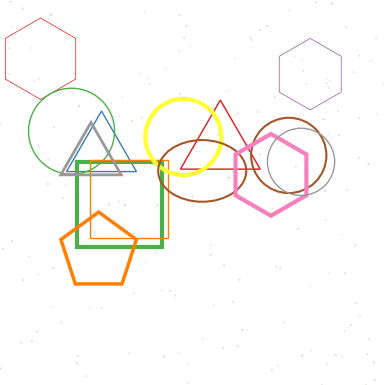[{"shape": "hexagon", "thickness": 0.5, "radius": 0.53, "center": [0.105, 0.847]}, {"shape": "triangle", "thickness": 1, "radius": 0.6, "center": [0.572, 0.62]}, {"shape": "triangle", "thickness": 1, "radius": 0.52, "center": [0.264, 0.607]}, {"shape": "square", "thickness": 3, "radius": 0.55, "center": [0.31, 0.469]}, {"shape": "circle", "thickness": 1, "radius": 0.56, "center": [0.186, 0.659]}, {"shape": "hexagon", "thickness": 0.5, "radius": 0.46, "center": [0.806, 0.807]}, {"shape": "pentagon", "thickness": 2.5, "radius": 0.52, "center": [0.256, 0.346]}, {"shape": "square", "thickness": 1, "radius": 0.51, "center": [0.335, 0.484]}, {"shape": "circle", "thickness": 3, "radius": 0.49, "center": [0.476, 0.644]}, {"shape": "oval", "thickness": 1.5, "radius": 0.57, "center": [0.525, 0.556]}, {"shape": "circle", "thickness": 1.5, "radius": 0.49, "center": [0.75, 0.596]}, {"shape": "hexagon", "thickness": 3, "radius": 0.53, "center": [0.704, 0.546]}, {"shape": "circle", "thickness": 1, "radius": 0.44, "center": [0.782, 0.58]}, {"shape": "triangle", "thickness": 2, "radius": 0.45, "center": [0.236, 0.591]}]